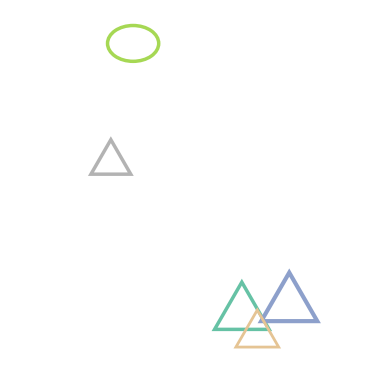[{"shape": "triangle", "thickness": 2.5, "radius": 0.41, "center": [0.628, 0.185]}, {"shape": "triangle", "thickness": 3, "radius": 0.42, "center": [0.751, 0.208]}, {"shape": "oval", "thickness": 2.5, "radius": 0.33, "center": [0.346, 0.887]}, {"shape": "triangle", "thickness": 2, "radius": 0.32, "center": [0.668, 0.131]}, {"shape": "triangle", "thickness": 2.5, "radius": 0.3, "center": [0.288, 0.577]}]